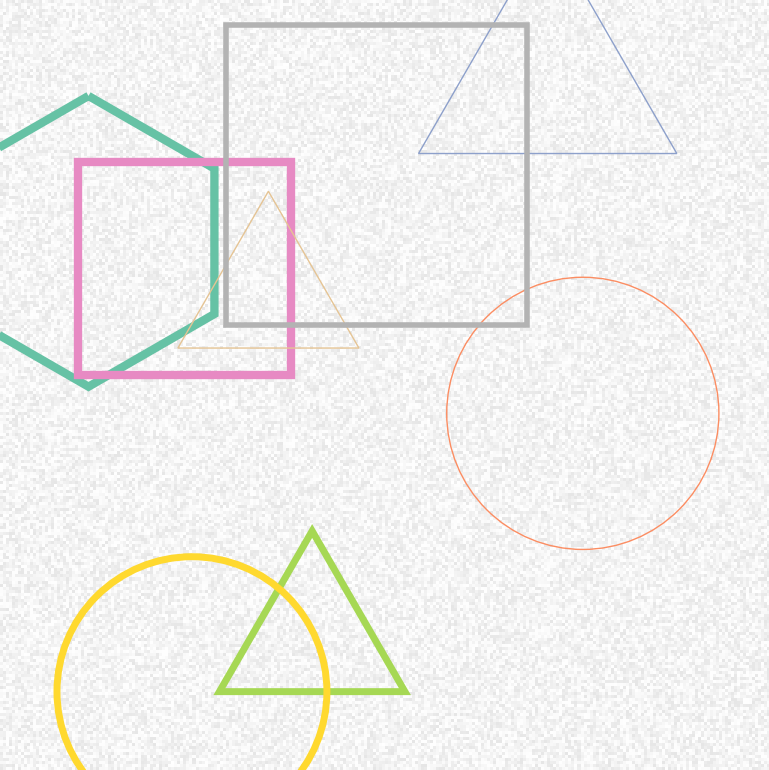[{"shape": "hexagon", "thickness": 3, "radius": 0.94, "center": [0.115, 0.687]}, {"shape": "circle", "thickness": 0.5, "radius": 0.88, "center": [0.757, 0.463]}, {"shape": "triangle", "thickness": 0.5, "radius": 0.97, "center": [0.711, 0.897]}, {"shape": "square", "thickness": 3, "radius": 0.69, "center": [0.24, 0.651]}, {"shape": "triangle", "thickness": 2.5, "radius": 0.7, "center": [0.405, 0.171]}, {"shape": "circle", "thickness": 2.5, "radius": 0.88, "center": [0.249, 0.102]}, {"shape": "triangle", "thickness": 0.5, "radius": 0.68, "center": [0.349, 0.616]}, {"shape": "square", "thickness": 2, "radius": 0.98, "center": [0.489, 0.773]}]